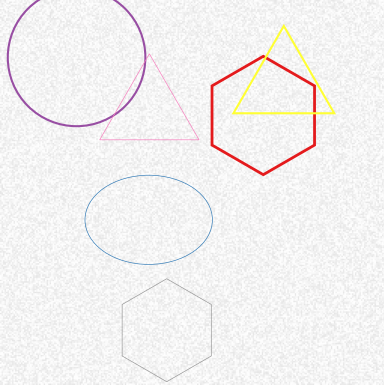[{"shape": "hexagon", "thickness": 2, "radius": 0.77, "center": [0.684, 0.7]}, {"shape": "oval", "thickness": 0.5, "radius": 0.83, "center": [0.386, 0.429]}, {"shape": "circle", "thickness": 1.5, "radius": 0.89, "center": [0.199, 0.851]}, {"shape": "triangle", "thickness": 1.5, "radius": 0.76, "center": [0.737, 0.781]}, {"shape": "triangle", "thickness": 0.5, "radius": 0.74, "center": [0.388, 0.711]}, {"shape": "hexagon", "thickness": 0.5, "radius": 0.67, "center": [0.433, 0.142]}]